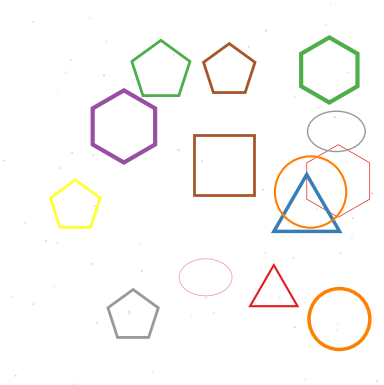[{"shape": "hexagon", "thickness": 0.5, "radius": 0.47, "center": [0.879, 0.53]}, {"shape": "triangle", "thickness": 1.5, "radius": 0.36, "center": [0.711, 0.24]}, {"shape": "triangle", "thickness": 2.5, "radius": 0.49, "center": [0.797, 0.448]}, {"shape": "hexagon", "thickness": 3, "radius": 0.42, "center": [0.855, 0.818]}, {"shape": "pentagon", "thickness": 2, "radius": 0.4, "center": [0.418, 0.816]}, {"shape": "hexagon", "thickness": 3, "radius": 0.47, "center": [0.322, 0.672]}, {"shape": "circle", "thickness": 1.5, "radius": 0.46, "center": [0.807, 0.501]}, {"shape": "circle", "thickness": 2.5, "radius": 0.4, "center": [0.882, 0.171]}, {"shape": "pentagon", "thickness": 2, "radius": 0.34, "center": [0.196, 0.465]}, {"shape": "square", "thickness": 2, "radius": 0.39, "center": [0.583, 0.571]}, {"shape": "pentagon", "thickness": 2, "radius": 0.35, "center": [0.595, 0.816]}, {"shape": "oval", "thickness": 0.5, "radius": 0.34, "center": [0.534, 0.28]}, {"shape": "oval", "thickness": 1, "radius": 0.37, "center": [0.874, 0.659]}, {"shape": "pentagon", "thickness": 2, "radius": 0.34, "center": [0.346, 0.179]}]